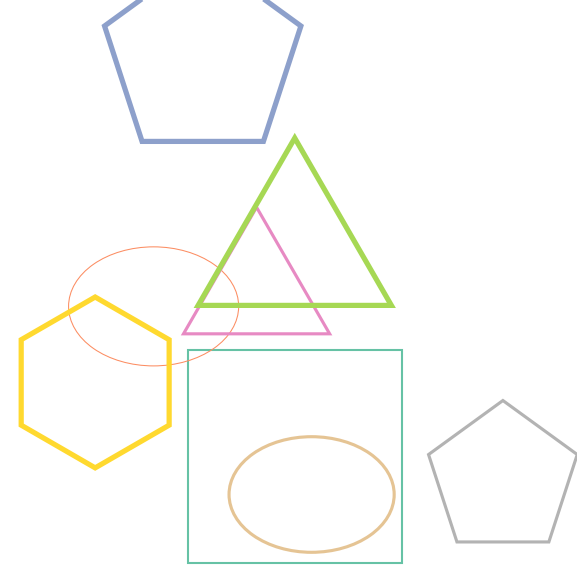[{"shape": "square", "thickness": 1, "radius": 0.93, "center": [0.511, 0.209]}, {"shape": "oval", "thickness": 0.5, "radius": 0.74, "center": [0.266, 0.469]}, {"shape": "pentagon", "thickness": 2.5, "radius": 0.89, "center": [0.351, 0.899]}, {"shape": "triangle", "thickness": 1.5, "radius": 0.73, "center": [0.444, 0.494]}, {"shape": "triangle", "thickness": 2.5, "radius": 0.97, "center": [0.51, 0.567]}, {"shape": "hexagon", "thickness": 2.5, "radius": 0.74, "center": [0.165, 0.337]}, {"shape": "oval", "thickness": 1.5, "radius": 0.71, "center": [0.54, 0.143]}, {"shape": "pentagon", "thickness": 1.5, "radius": 0.68, "center": [0.871, 0.17]}]